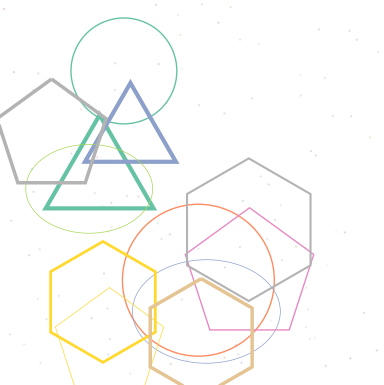[{"shape": "triangle", "thickness": 3, "radius": 0.81, "center": [0.259, 0.54]}, {"shape": "circle", "thickness": 1, "radius": 0.69, "center": [0.322, 0.816]}, {"shape": "circle", "thickness": 1, "radius": 0.99, "center": [0.515, 0.272]}, {"shape": "oval", "thickness": 0.5, "radius": 0.96, "center": [0.536, 0.191]}, {"shape": "triangle", "thickness": 3, "radius": 0.68, "center": [0.339, 0.648]}, {"shape": "pentagon", "thickness": 1, "radius": 0.88, "center": [0.648, 0.285]}, {"shape": "oval", "thickness": 0.5, "radius": 0.82, "center": [0.232, 0.51]}, {"shape": "hexagon", "thickness": 2, "radius": 0.78, "center": [0.267, 0.216]}, {"shape": "pentagon", "thickness": 0.5, "radius": 0.74, "center": [0.285, 0.105]}, {"shape": "hexagon", "thickness": 2.5, "radius": 0.76, "center": [0.523, 0.123]}, {"shape": "hexagon", "thickness": 1.5, "radius": 0.93, "center": [0.646, 0.403]}, {"shape": "pentagon", "thickness": 2.5, "radius": 0.74, "center": [0.134, 0.646]}]